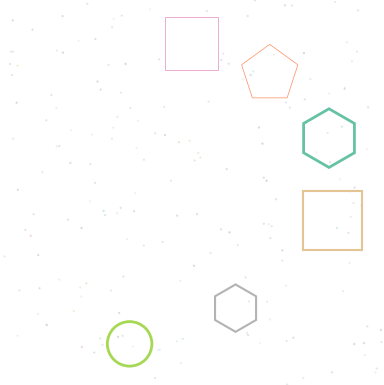[{"shape": "hexagon", "thickness": 2, "radius": 0.38, "center": [0.855, 0.641]}, {"shape": "pentagon", "thickness": 0.5, "radius": 0.38, "center": [0.701, 0.808]}, {"shape": "square", "thickness": 0.5, "radius": 0.34, "center": [0.497, 0.887]}, {"shape": "circle", "thickness": 2, "radius": 0.29, "center": [0.337, 0.107]}, {"shape": "square", "thickness": 1.5, "radius": 0.38, "center": [0.864, 0.428]}, {"shape": "hexagon", "thickness": 1.5, "radius": 0.31, "center": [0.612, 0.2]}]